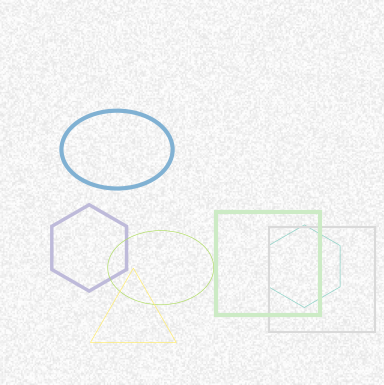[{"shape": "hexagon", "thickness": 0.5, "radius": 0.54, "center": [0.791, 0.309]}, {"shape": "hexagon", "thickness": 2.5, "radius": 0.56, "center": [0.232, 0.356]}, {"shape": "oval", "thickness": 3, "radius": 0.72, "center": [0.304, 0.611]}, {"shape": "oval", "thickness": 0.5, "radius": 0.69, "center": [0.417, 0.305]}, {"shape": "square", "thickness": 1.5, "radius": 0.69, "center": [0.836, 0.274]}, {"shape": "square", "thickness": 3, "radius": 0.67, "center": [0.696, 0.316]}, {"shape": "triangle", "thickness": 0.5, "radius": 0.64, "center": [0.346, 0.175]}]